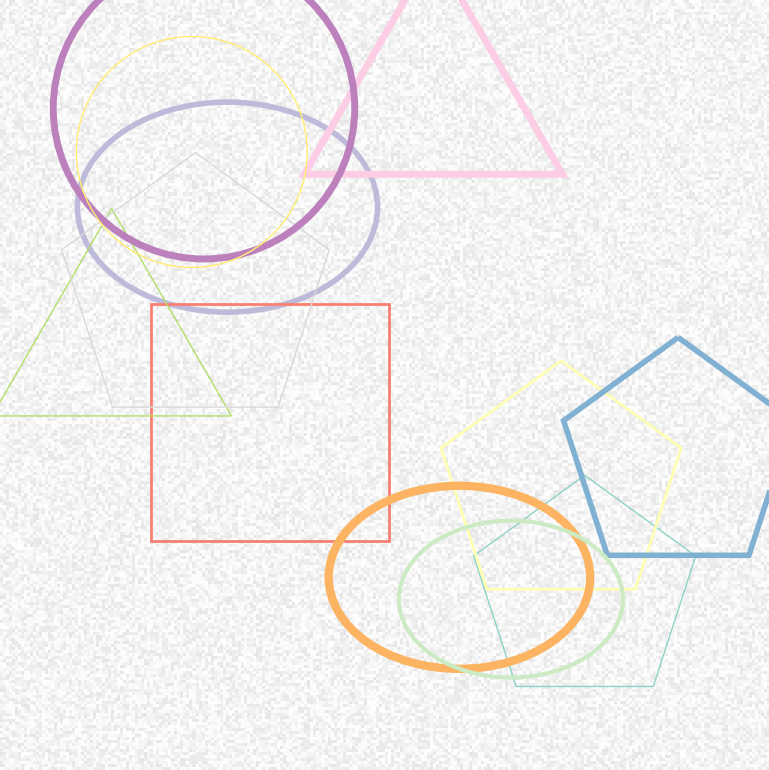[{"shape": "pentagon", "thickness": 0.5, "radius": 0.76, "center": [0.759, 0.231]}, {"shape": "pentagon", "thickness": 1, "radius": 0.82, "center": [0.729, 0.367]}, {"shape": "oval", "thickness": 2, "radius": 0.97, "center": [0.295, 0.731]}, {"shape": "square", "thickness": 1, "radius": 0.77, "center": [0.351, 0.451]}, {"shape": "pentagon", "thickness": 2, "radius": 0.78, "center": [0.881, 0.405]}, {"shape": "oval", "thickness": 3, "radius": 0.85, "center": [0.597, 0.25]}, {"shape": "triangle", "thickness": 0.5, "radius": 0.9, "center": [0.145, 0.55]}, {"shape": "triangle", "thickness": 2.5, "radius": 0.97, "center": [0.563, 0.871]}, {"shape": "pentagon", "thickness": 0.5, "radius": 0.91, "center": [0.254, 0.619]}, {"shape": "circle", "thickness": 2.5, "radius": 0.98, "center": [0.265, 0.859]}, {"shape": "oval", "thickness": 1.5, "radius": 0.73, "center": [0.663, 0.222]}, {"shape": "circle", "thickness": 0.5, "radius": 0.75, "center": [0.249, 0.803]}]